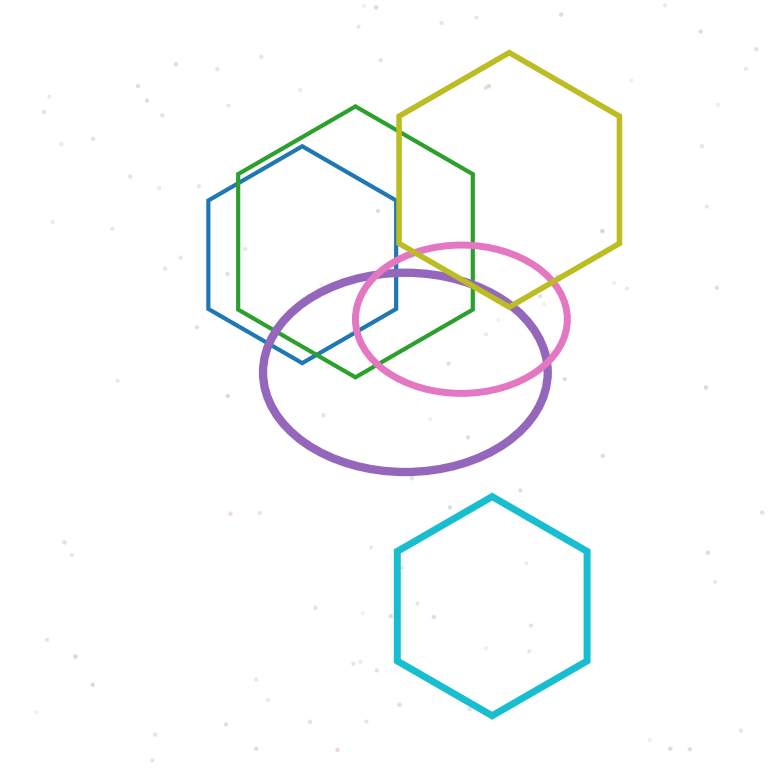[{"shape": "hexagon", "thickness": 1.5, "radius": 0.7, "center": [0.393, 0.669]}, {"shape": "hexagon", "thickness": 1.5, "radius": 0.88, "center": [0.462, 0.686]}, {"shape": "oval", "thickness": 3, "radius": 0.92, "center": [0.526, 0.516]}, {"shape": "oval", "thickness": 2.5, "radius": 0.69, "center": [0.599, 0.585]}, {"shape": "hexagon", "thickness": 2, "radius": 0.83, "center": [0.661, 0.766]}, {"shape": "hexagon", "thickness": 2.5, "radius": 0.71, "center": [0.639, 0.213]}]